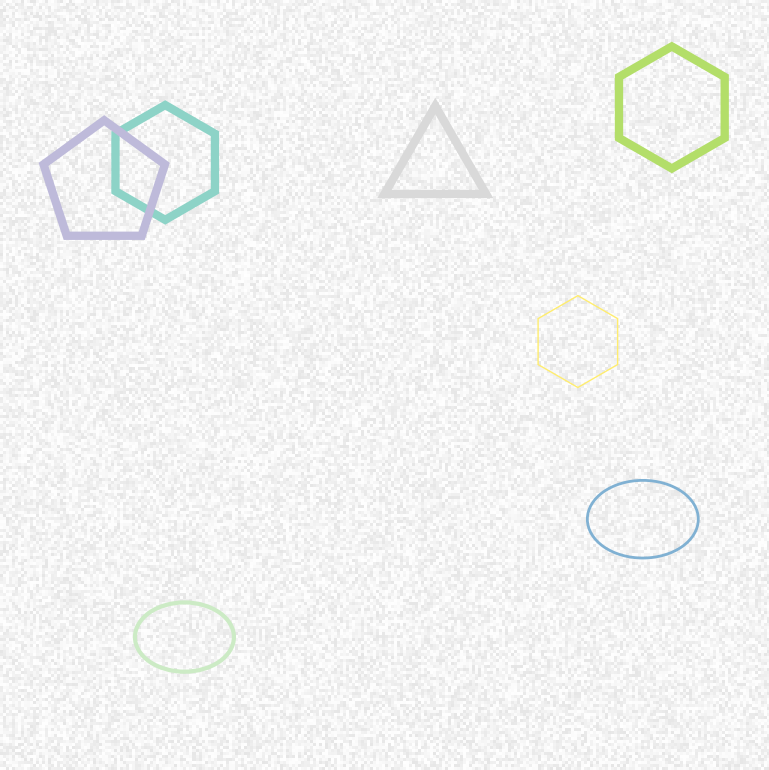[{"shape": "hexagon", "thickness": 3, "radius": 0.37, "center": [0.215, 0.789]}, {"shape": "pentagon", "thickness": 3, "radius": 0.41, "center": [0.135, 0.761]}, {"shape": "oval", "thickness": 1, "radius": 0.36, "center": [0.835, 0.326]}, {"shape": "hexagon", "thickness": 3, "radius": 0.4, "center": [0.873, 0.86]}, {"shape": "triangle", "thickness": 3, "radius": 0.38, "center": [0.565, 0.786]}, {"shape": "oval", "thickness": 1.5, "radius": 0.32, "center": [0.24, 0.173]}, {"shape": "hexagon", "thickness": 0.5, "radius": 0.3, "center": [0.75, 0.556]}]